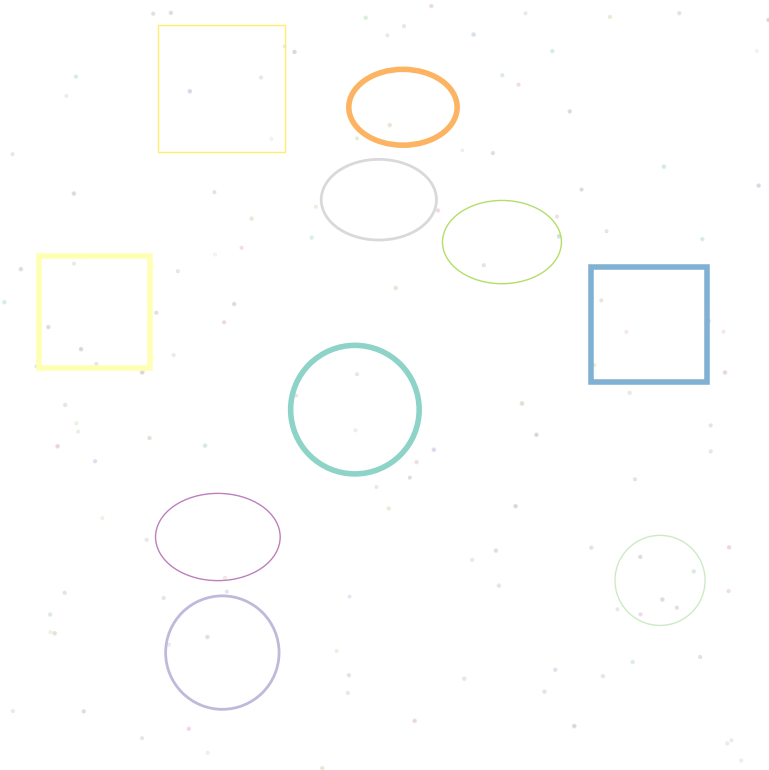[{"shape": "circle", "thickness": 2, "radius": 0.42, "center": [0.461, 0.468]}, {"shape": "square", "thickness": 2, "radius": 0.36, "center": [0.123, 0.595]}, {"shape": "circle", "thickness": 1, "radius": 0.37, "center": [0.289, 0.152]}, {"shape": "square", "thickness": 2, "radius": 0.38, "center": [0.843, 0.578]}, {"shape": "oval", "thickness": 2, "radius": 0.35, "center": [0.523, 0.861]}, {"shape": "oval", "thickness": 0.5, "radius": 0.39, "center": [0.652, 0.686]}, {"shape": "oval", "thickness": 1, "radius": 0.37, "center": [0.492, 0.741]}, {"shape": "oval", "thickness": 0.5, "radius": 0.4, "center": [0.283, 0.303]}, {"shape": "circle", "thickness": 0.5, "radius": 0.29, "center": [0.857, 0.246]}, {"shape": "square", "thickness": 0.5, "radius": 0.41, "center": [0.287, 0.885]}]